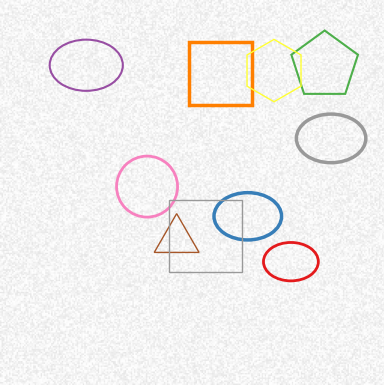[{"shape": "oval", "thickness": 2, "radius": 0.36, "center": [0.756, 0.32]}, {"shape": "oval", "thickness": 2.5, "radius": 0.44, "center": [0.644, 0.438]}, {"shape": "pentagon", "thickness": 1.5, "radius": 0.45, "center": [0.843, 0.83]}, {"shape": "oval", "thickness": 1.5, "radius": 0.47, "center": [0.224, 0.831]}, {"shape": "square", "thickness": 2.5, "radius": 0.41, "center": [0.572, 0.808]}, {"shape": "hexagon", "thickness": 1, "radius": 0.4, "center": [0.712, 0.817]}, {"shape": "triangle", "thickness": 1, "radius": 0.34, "center": [0.459, 0.378]}, {"shape": "circle", "thickness": 2, "radius": 0.4, "center": [0.382, 0.515]}, {"shape": "oval", "thickness": 2.5, "radius": 0.45, "center": [0.86, 0.641]}, {"shape": "square", "thickness": 1, "radius": 0.47, "center": [0.534, 0.386]}]